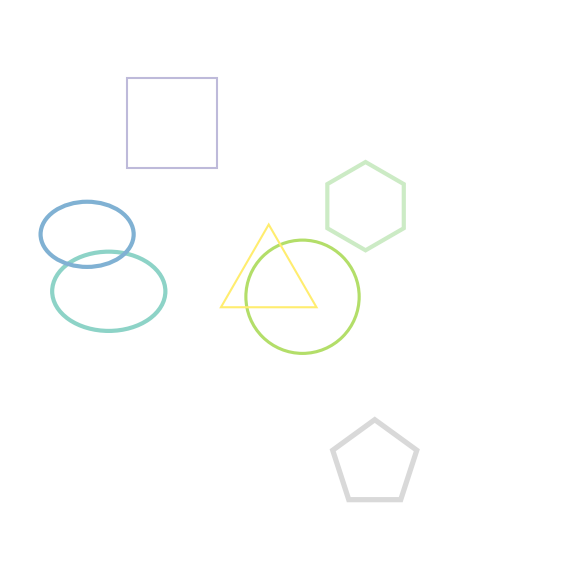[{"shape": "oval", "thickness": 2, "radius": 0.49, "center": [0.188, 0.495]}, {"shape": "square", "thickness": 1, "radius": 0.39, "center": [0.297, 0.786]}, {"shape": "oval", "thickness": 2, "radius": 0.4, "center": [0.151, 0.593]}, {"shape": "circle", "thickness": 1.5, "radius": 0.49, "center": [0.524, 0.485]}, {"shape": "pentagon", "thickness": 2.5, "radius": 0.38, "center": [0.649, 0.196]}, {"shape": "hexagon", "thickness": 2, "radius": 0.38, "center": [0.633, 0.642]}, {"shape": "triangle", "thickness": 1, "radius": 0.48, "center": [0.465, 0.515]}]